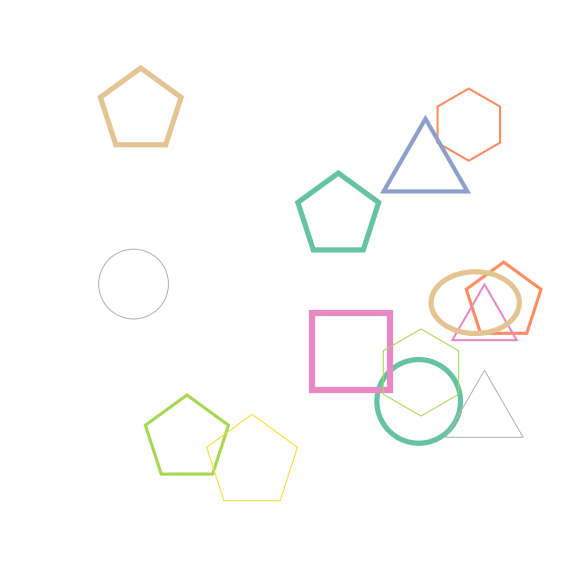[{"shape": "circle", "thickness": 2.5, "radius": 0.36, "center": [0.725, 0.304]}, {"shape": "pentagon", "thickness": 2.5, "radius": 0.37, "center": [0.586, 0.626]}, {"shape": "pentagon", "thickness": 1.5, "radius": 0.34, "center": [0.872, 0.477]}, {"shape": "hexagon", "thickness": 1, "radius": 0.31, "center": [0.812, 0.783]}, {"shape": "triangle", "thickness": 2, "radius": 0.42, "center": [0.737, 0.71]}, {"shape": "triangle", "thickness": 1, "radius": 0.32, "center": [0.839, 0.442]}, {"shape": "square", "thickness": 3, "radius": 0.34, "center": [0.608, 0.39]}, {"shape": "hexagon", "thickness": 0.5, "radius": 0.38, "center": [0.729, 0.354]}, {"shape": "pentagon", "thickness": 1.5, "radius": 0.38, "center": [0.324, 0.239]}, {"shape": "pentagon", "thickness": 0.5, "radius": 0.41, "center": [0.436, 0.199]}, {"shape": "pentagon", "thickness": 2.5, "radius": 0.37, "center": [0.244, 0.808]}, {"shape": "oval", "thickness": 2.5, "radius": 0.38, "center": [0.823, 0.475]}, {"shape": "triangle", "thickness": 0.5, "radius": 0.39, "center": [0.839, 0.281]}, {"shape": "circle", "thickness": 0.5, "radius": 0.3, "center": [0.231, 0.507]}]